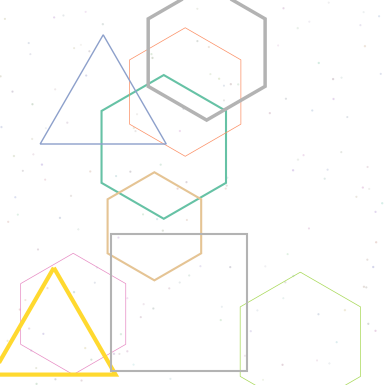[{"shape": "hexagon", "thickness": 1.5, "radius": 0.93, "center": [0.425, 0.618]}, {"shape": "hexagon", "thickness": 0.5, "radius": 0.83, "center": [0.481, 0.761]}, {"shape": "triangle", "thickness": 1, "radius": 0.95, "center": [0.268, 0.721]}, {"shape": "hexagon", "thickness": 0.5, "radius": 0.79, "center": [0.19, 0.184]}, {"shape": "hexagon", "thickness": 0.5, "radius": 0.9, "center": [0.78, 0.113]}, {"shape": "triangle", "thickness": 3, "radius": 0.93, "center": [0.14, 0.12]}, {"shape": "hexagon", "thickness": 1.5, "radius": 0.7, "center": [0.401, 0.412]}, {"shape": "hexagon", "thickness": 2.5, "radius": 0.88, "center": [0.537, 0.863]}, {"shape": "square", "thickness": 1.5, "radius": 0.89, "center": [0.465, 0.214]}]